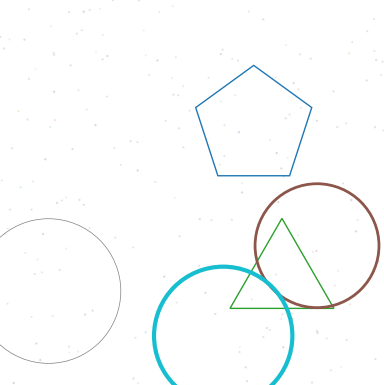[{"shape": "pentagon", "thickness": 1, "radius": 0.79, "center": [0.659, 0.672]}, {"shape": "triangle", "thickness": 1, "radius": 0.78, "center": [0.732, 0.277]}, {"shape": "circle", "thickness": 2, "radius": 0.8, "center": [0.823, 0.362]}, {"shape": "circle", "thickness": 0.5, "radius": 0.94, "center": [0.126, 0.244]}, {"shape": "circle", "thickness": 3, "radius": 0.9, "center": [0.58, 0.128]}]